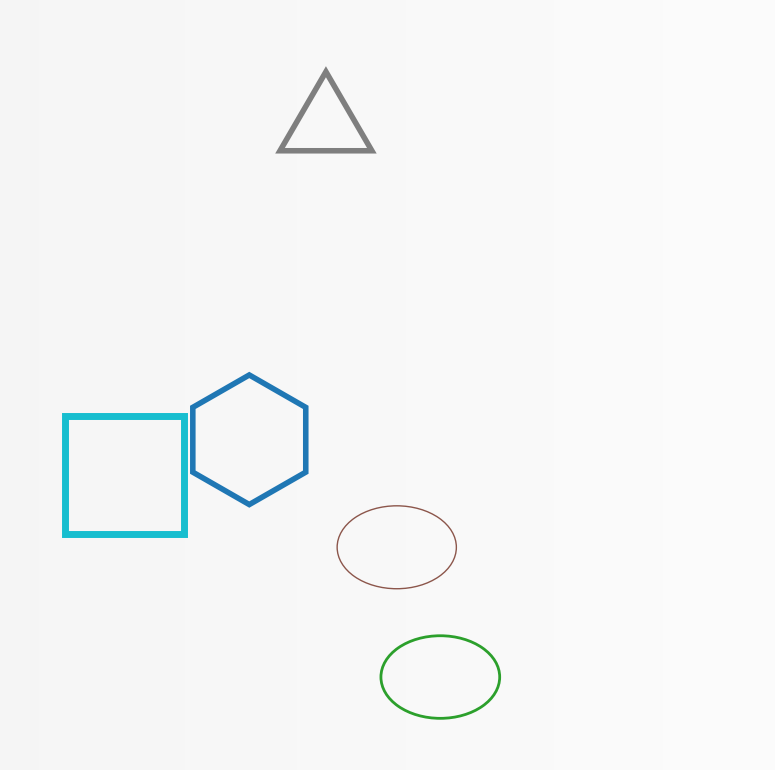[{"shape": "hexagon", "thickness": 2, "radius": 0.42, "center": [0.322, 0.429]}, {"shape": "oval", "thickness": 1, "radius": 0.38, "center": [0.568, 0.121]}, {"shape": "oval", "thickness": 0.5, "radius": 0.38, "center": [0.512, 0.289]}, {"shape": "triangle", "thickness": 2, "radius": 0.34, "center": [0.421, 0.838]}, {"shape": "square", "thickness": 2.5, "radius": 0.38, "center": [0.161, 0.383]}]